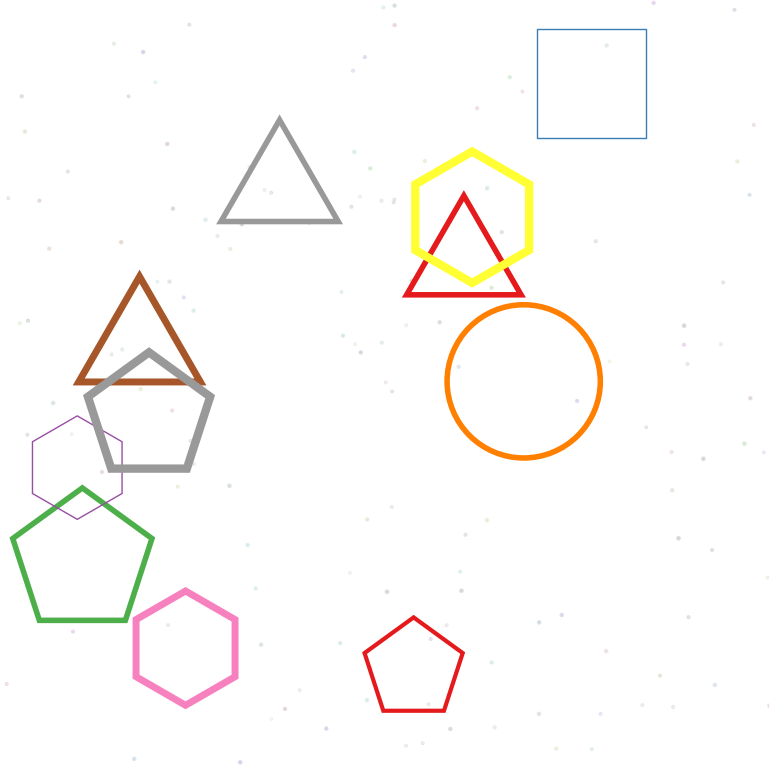[{"shape": "pentagon", "thickness": 1.5, "radius": 0.34, "center": [0.537, 0.131]}, {"shape": "triangle", "thickness": 2, "radius": 0.43, "center": [0.602, 0.66]}, {"shape": "square", "thickness": 0.5, "radius": 0.35, "center": [0.768, 0.891]}, {"shape": "pentagon", "thickness": 2, "radius": 0.48, "center": [0.107, 0.271]}, {"shape": "hexagon", "thickness": 0.5, "radius": 0.34, "center": [0.1, 0.393]}, {"shape": "circle", "thickness": 2, "radius": 0.5, "center": [0.68, 0.505]}, {"shape": "hexagon", "thickness": 3, "radius": 0.43, "center": [0.613, 0.718]}, {"shape": "triangle", "thickness": 2.5, "radius": 0.46, "center": [0.181, 0.55]}, {"shape": "hexagon", "thickness": 2.5, "radius": 0.37, "center": [0.241, 0.158]}, {"shape": "pentagon", "thickness": 3, "radius": 0.42, "center": [0.194, 0.459]}, {"shape": "triangle", "thickness": 2, "radius": 0.44, "center": [0.363, 0.756]}]